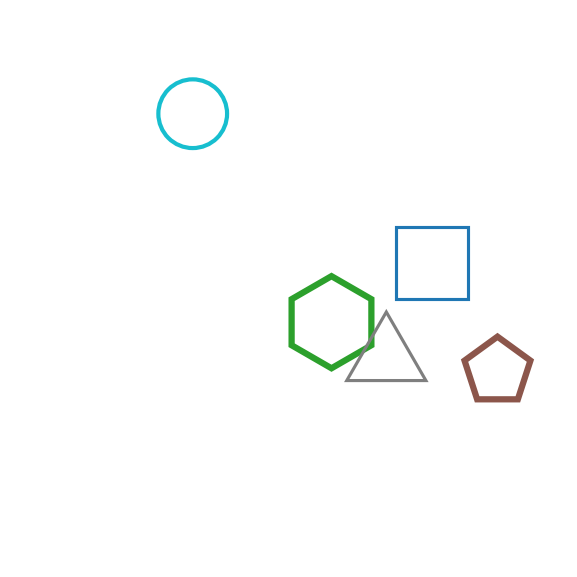[{"shape": "square", "thickness": 1.5, "radius": 0.31, "center": [0.748, 0.543]}, {"shape": "hexagon", "thickness": 3, "radius": 0.4, "center": [0.574, 0.441]}, {"shape": "pentagon", "thickness": 3, "radius": 0.3, "center": [0.861, 0.356]}, {"shape": "triangle", "thickness": 1.5, "radius": 0.4, "center": [0.669, 0.38]}, {"shape": "circle", "thickness": 2, "radius": 0.3, "center": [0.334, 0.802]}]